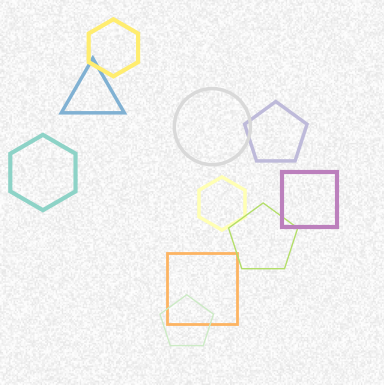[{"shape": "hexagon", "thickness": 3, "radius": 0.49, "center": [0.111, 0.552]}, {"shape": "hexagon", "thickness": 2.5, "radius": 0.35, "center": [0.577, 0.471]}, {"shape": "pentagon", "thickness": 2.5, "radius": 0.43, "center": [0.716, 0.651]}, {"shape": "triangle", "thickness": 2.5, "radius": 0.47, "center": [0.241, 0.754]}, {"shape": "square", "thickness": 2, "radius": 0.46, "center": [0.524, 0.25]}, {"shape": "pentagon", "thickness": 1, "radius": 0.47, "center": [0.684, 0.378]}, {"shape": "circle", "thickness": 2.5, "radius": 0.49, "center": [0.552, 0.671]}, {"shape": "square", "thickness": 3, "radius": 0.36, "center": [0.804, 0.482]}, {"shape": "pentagon", "thickness": 1, "radius": 0.36, "center": [0.485, 0.161]}, {"shape": "hexagon", "thickness": 3, "radius": 0.37, "center": [0.295, 0.876]}]